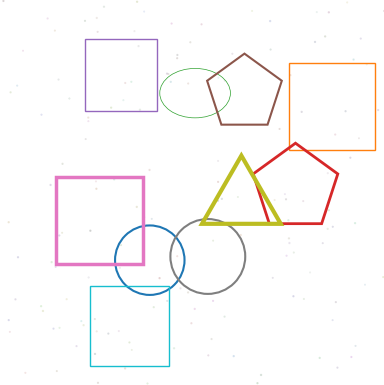[{"shape": "circle", "thickness": 1.5, "radius": 0.45, "center": [0.389, 0.324]}, {"shape": "square", "thickness": 1, "radius": 0.56, "center": [0.863, 0.723]}, {"shape": "oval", "thickness": 0.5, "radius": 0.46, "center": [0.507, 0.758]}, {"shape": "pentagon", "thickness": 2, "radius": 0.58, "center": [0.768, 0.513]}, {"shape": "square", "thickness": 1, "radius": 0.47, "center": [0.315, 0.805]}, {"shape": "pentagon", "thickness": 1.5, "radius": 0.51, "center": [0.635, 0.759]}, {"shape": "square", "thickness": 2.5, "radius": 0.56, "center": [0.259, 0.428]}, {"shape": "circle", "thickness": 1.5, "radius": 0.49, "center": [0.54, 0.334]}, {"shape": "triangle", "thickness": 3, "radius": 0.59, "center": [0.627, 0.478]}, {"shape": "square", "thickness": 1, "radius": 0.52, "center": [0.337, 0.153]}]